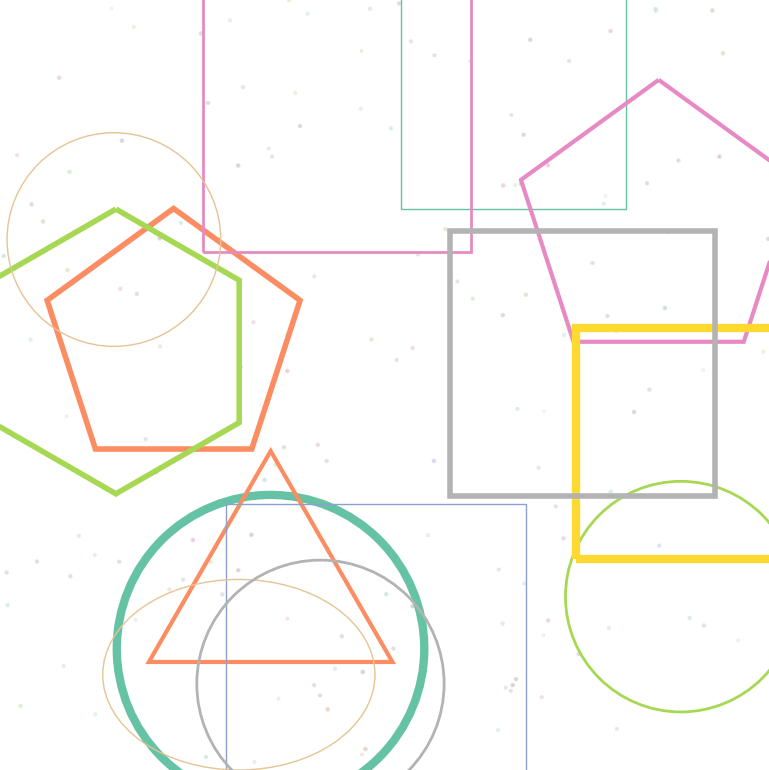[{"shape": "square", "thickness": 0.5, "radius": 0.73, "center": [0.667, 0.875]}, {"shape": "circle", "thickness": 3, "radius": 1.0, "center": [0.351, 0.158]}, {"shape": "pentagon", "thickness": 2, "radius": 0.86, "center": [0.225, 0.557]}, {"shape": "triangle", "thickness": 1.5, "radius": 0.91, "center": [0.352, 0.232]}, {"shape": "square", "thickness": 0.5, "radius": 0.98, "center": [0.488, 0.15]}, {"shape": "pentagon", "thickness": 1.5, "radius": 0.94, "center": [0.855, 0.708]}, {"shape": "square", "thickness": 1, "radius": 0.87, "center": [0.437, 0.847]}, {"shape": "circle", "thickness": 1, "radius": 0.75, "center": [0.884, 0.225]}, {"shape": "hexagon", "thickness": 2, "radius": 0.92, "center": [0.151, 0.544]}, {"shape": "square", "thickness": 3, "radius": 0.75, "center": [0.898, 0.424]}, {"shape": "oval", "thickness": 0.5, "radius": 0.88, "center": [0.31, 0.124]}, {"shape": "circle", "thickness": 0.5, "radius": 0.69, "center": [0.148, 0.689]}, {"shape": "square", "thickness": 2, "radius": 0.86, "center": [0.756, 0.528]}, {"shape": "circle", "thickness": 1, "radius": 0.8, "center": [0.416, 0.112]}]